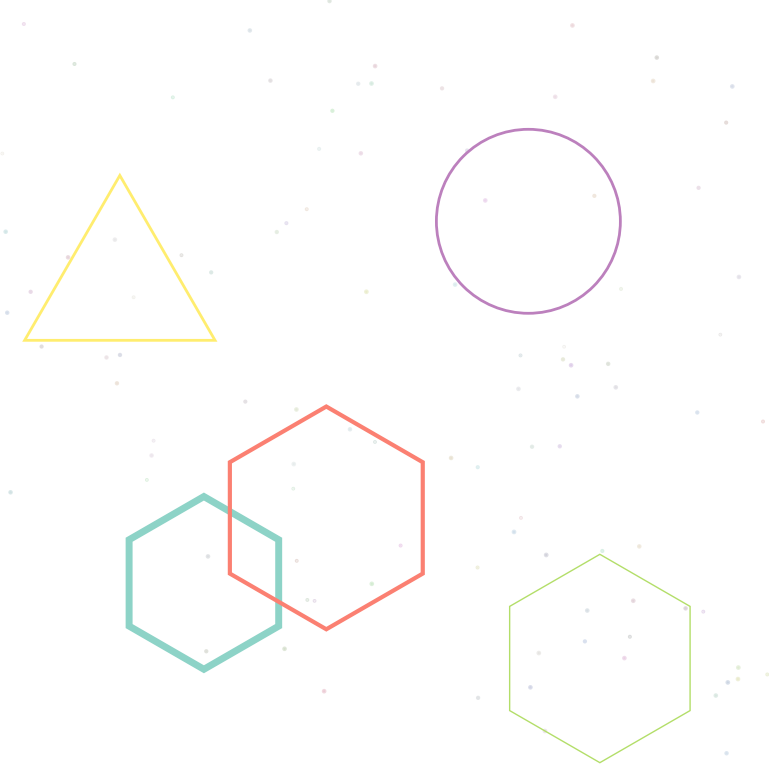[{"shape": "hexagon", "thickness": 2.5, "radius": 0.56, "center": [0.265, 0.243]}, {"shape": "hexagon", "thickness": 1.5, "radius": 0.72, "center": [0.424, 0.327]}, {"shape": "hexagon", "thickness": 0.5, "radius": 0.68, "center": [0.779, 0.145]}, {"shape": "circle", "thickness": 1, "radius": 0.6, "center": [0.686, 0.713]}, {"shape": "triangle", "thickness": 1, "radius": 0.71, "center": [0.156, 0.629]}]